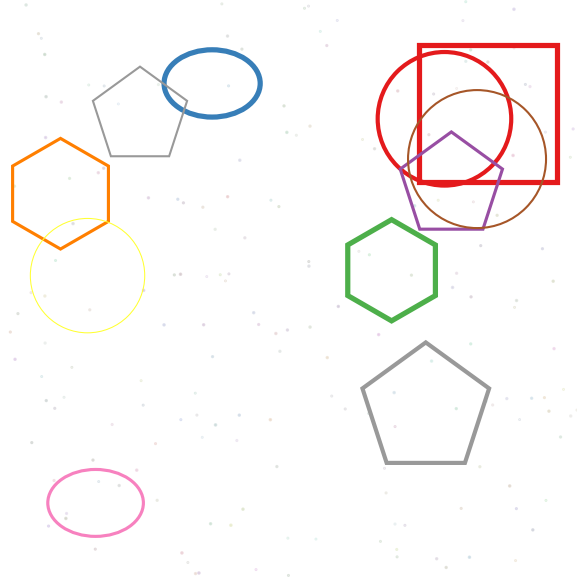[{"shape": "square", "thickness": 2.5, "radius": 0.59, "center": [0.845, 0.802]}, {"shape": "circle", "thickness": 2, "radius": 0.58, "center": [0.77, 0.793]}, {"shape": "oval", "thickness": 2.5, "radius": 0.42, "center": [0.367, 0.855]}, {"shape": "hexagon", "thickness": 2.5, "radius": 0.44, "center": [0.678, 0.531]}, {"shape": "pentagon", "thickness": 1.5, "radius": 0.47, "center": [0.782, 0.678]}, {"shape": "hexagon", "thickness": 1.5, "radius": 0.48, "center": [0.105, 0.664]}, {"shape": "circle", "thickness": 0.5, "radius": 0.5, "center": [0.152, 0.522]}, {"shape": "circle", "thickness": 1, "radius": 0.6, "center": [0.826, 0.724]}, {"shape": "oval", "thickness": 1.5, "radius": 0.41, "center": [0.166, 0.128]}, {"shape": "pentagon", "thickness": 2, "radius": 0.58, "center": [0.737, 0.291]}, {"shape": "pentagon", "thickness": 1, "radius": 0.43, "center": [0.242, 0.798]}]